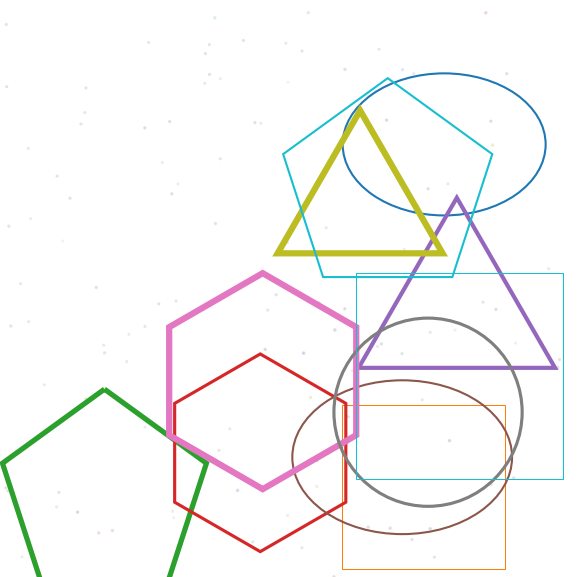[{"shape": "oval", "thickness": 1, "radius": 0.88, "center": [0.769, 0.749]}, {"shape": "square", "thickness": 0.5, "radius": 0.71, "center": [0.733, 0.156]}, {"shape": "pentagon", "thickness": 2.5, "radius": 0.93, "center": [0.181, 0.14]}, {"shape": "hexagon", "thickness": 1.5, "radius": 0.86, "center": [0.451, 0.215]}, {"shape": "triangle", "thickness": 2, "radius": 0.98, "center": [0.791, 0.46]}, {"shape": "oval", "thickness": 1, "radius": 0.95, "center": [0.696, 0.207]}, {"shape": "hexagon", "thickness": 3, "radius": 0.93, "center": [0.455, 0.339]}, {"shape": "circle", "thickness": 1.5, "radius": 0.81, "center": [0.741, 0.285]}, {"shape": "triangle", "thickness": 3, "radius": 0.82, "center": [0.624, 0.643]}, {"shape": "square", "thickness": 0.5, "radius": 0.89, "center": [0.796, 0.348]}, {"shape": "pentagon", "thickness": 1, "radius": 0.95, "center": [0.671, 0.673]}]